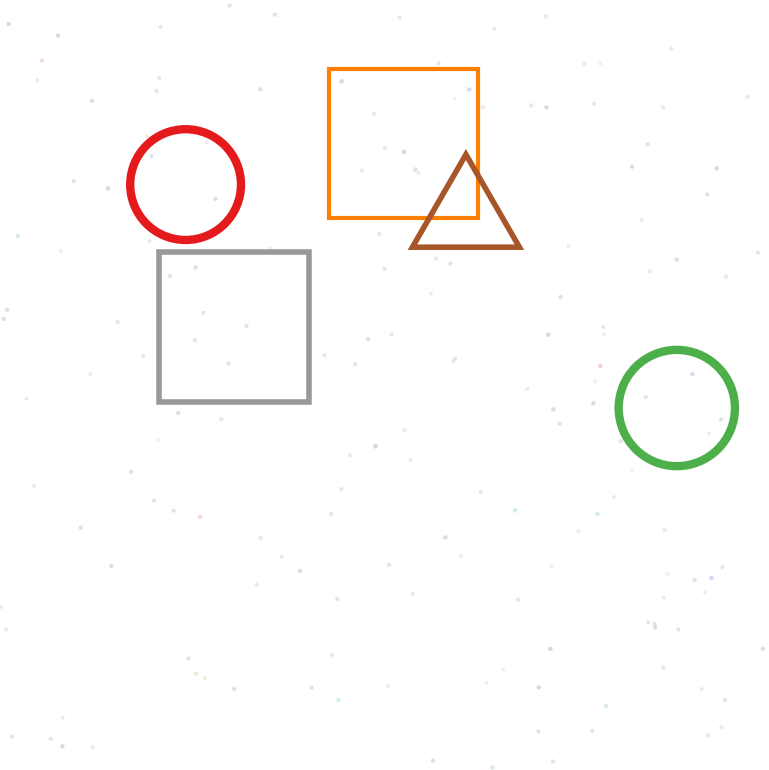[{"shape": "circle", "thickness": 3, "radius": 0.36, "center": [0.241, 0.76]}, {"shape": "circle", "thickness": 3, "radius": 0.38, "center": [0.879, 0.47]}, {"shape": "square", "thickness": 1.5, "radius": 0.48, "center": [0.524, 0.814]}, {"shape": "triangle", "thickness": 2, "radius": 0.4, "center": [0.605, 0.719]}, {"shape": "square", "thickness": 2, "radius": 0.49, "center": [0.304, 0.576]}]